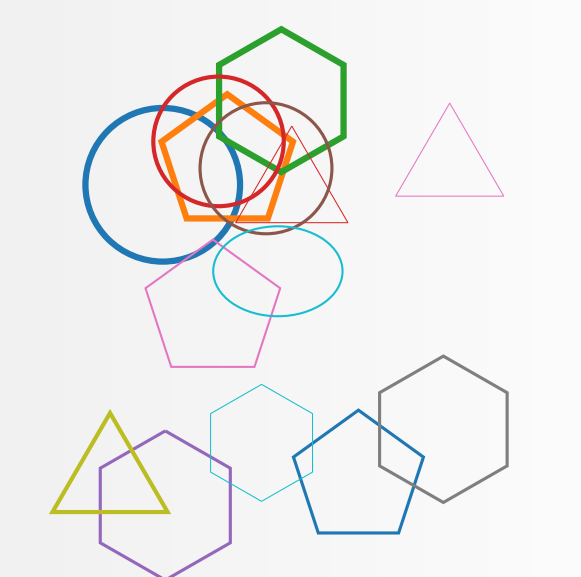[{"shape": "pentagon", "thickness": 1.5, "radius": 0.59, "center": [0.617, 0.171]}, {"shape": "circle", "thickness": 3, "radius": 0.67, "center": [0.28, 0.679]}, {"shape": "pentagon", "thickness": 3, "radius": 0.59, "center": [0.391, 0.717]}, {"shape": "hexagon", "thickness": 3, "radius": 0.62, "center": [0.484, 0.825]}, {"shape": "circle", "thickness": 2, "radius": 0.56, "center": [0.376, 0.754]}, {"shape": "triangle", "thickness": 0.5, "radius": 0.56, "center": [0.502, 0.669]}, {"shape": "hexagon", "thickness": 1.5, "radius": 0.65, "center": [0.284, 0.124]}, {"shape": "circle", "thickness": 1.5, "radius": 0.57, "center": [0.458, 0.708]}, {"shape": "pentagon", "thickness": 1, "radius": 0.61, "center": [0.366, 0.462]}, {"shape": "triangle", "thickness": 0.5, "radius": 0.54, "center": [0.774, 0.713]}, {"shape": "hexagon", "thickness": 1.5, "radius": 0.63, "center": [0.763, 0.256]}, {"shape": "triangle", "thickness": 2, "radius": 0.57, "center": [0.189, 0.17]}, {"shape": "hexagon", "thickness": 0.5, "radius": 0.51, "center": [0.45, 0.232]}, {"shape": "oval", "thickness": 1, "radius": 0.56, "center": [0.478, 0.529]}]